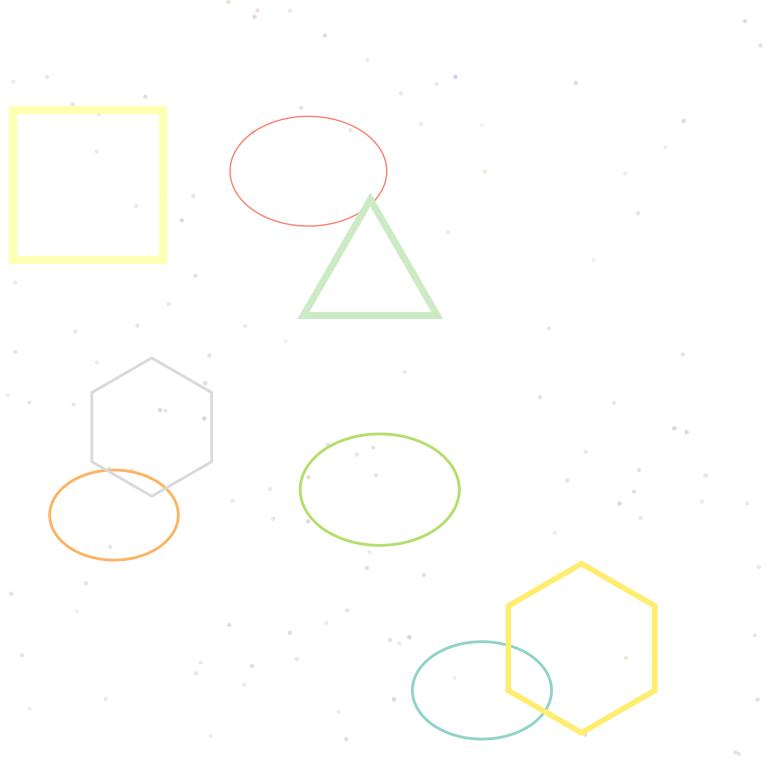[{"shape": "oval", "thickness": 1, "radius": 0.45, "center": [0.626, 0.103]}, {"shape": "square", "thickness": 3, "radius": 0.49, "center": [0.114, 0.759]}, {"shape": "oval", "thickness": 0.5, "radius": 0.51, "center": [0.401, 0.778]}, {"shape": "oval", "thickness": 1, "radius": 0.42, "center": [0.148, 0.331]}, {"shape": "oval", "thickness": 1, "radius": 0.52, "center": [0.493, 0.364]}, {"shape": "hexagon", "thickness": 1, "radius": 0.45, "center": [0.197, 0.445]}, {"shape": "triangle", "thickness": 2.5, "radius": 0.5, "center": [0.481, 0.64]}, {"shape": "hexagon", "thickness": 2, "radius": 0.55, "center": [0.755, 0.158]}]